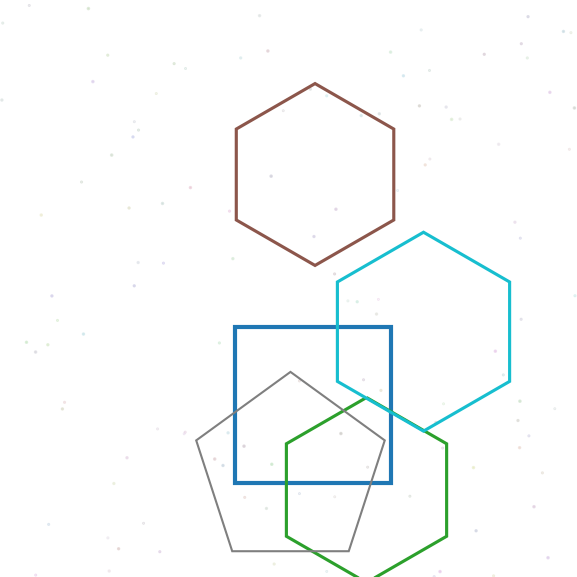[{"shape": "square", "thickness": 2, "radius": 0.68, "center": [0.542, 0.298]}, {"shape": "hexagon", "thickness": 1.5, "radius": 0.8, "center": [0.635, 0.151]}, {"shape": "hexagon", "thickness": 1.5, "radius": 0.79, "center": [0.546, 0.697]}, {"shape": "pentagon", "thickness": 1, "radius": 0.86, "center": [0.503, 0.184]}, {"shape": "hexagon", "thickness": 1.5, "radius": 0.86, "center": [0.733, 0.425]}]